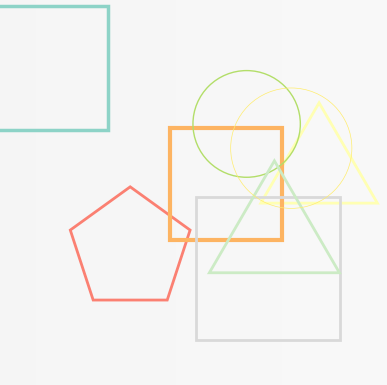[{"shape": "square", "thickness": 2.5, "radius": 0.81, "center": [0.118, 0.823]}, {"shape": "triangle", "thickness": 2, "radius": 0.87, "center": [0.823, 0.559]}, {"shape": "pentagon", "thickness": 2, "radius": 0.81, "center": [0.336, 0.352]}, {"shape": "square", "thickness": 3, "radius": 0.72, "center": [0.583, 0.522]}, {"shape": "circle", "thickness": 1, "radius": 0.69, "center": [0.636, 0.678]}, {"shape": "square", "thickness": 2, "radius": 0.93, "center": [0.692, 0.302]}, {"shape": "triangle", "thickness": 2, "radius": 0.97, "center": [0.708, 0.388]}, {"shape": "circle", "thickness": 0.5, "radius": 0.78, "center": [0.752, 0.615]}]